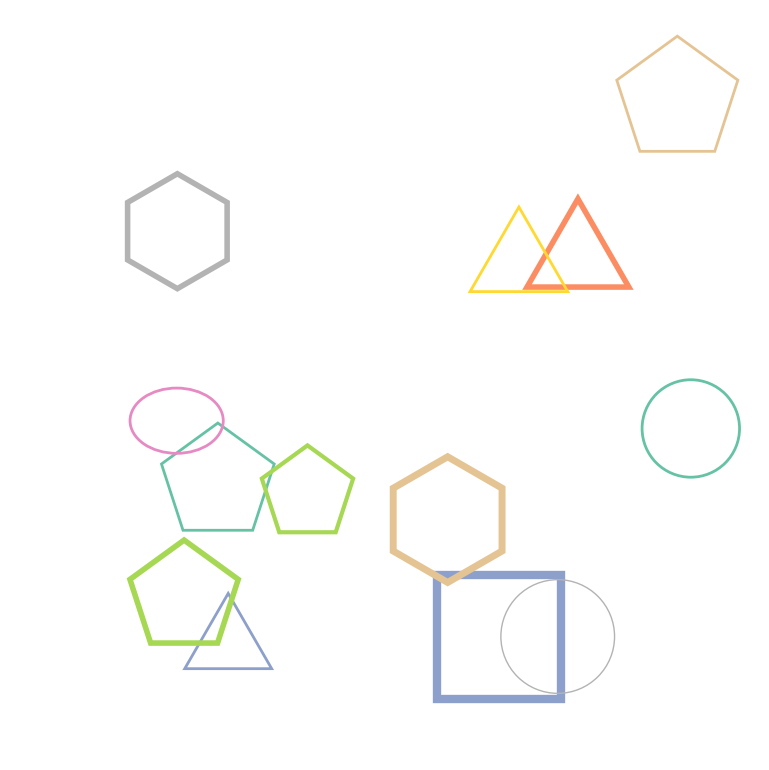[{"shape": "pentagon", "thickness": 1, "radius": 0.38, "center": [0.283, 0.374]}, {"shape": "circle", "thickness": 1, "radius": 0.32, "center": [0.897, 0.444]}, {"shape": "triangle", "thickness": 2, "radius": 0.38, "center": [0.751, 0.665]}, {"shape": "square", "thickness": 3, "radius": 0.4, "center": [0.648, 0.173]}, {"shape": "triangle", "thickness": 1, "radius": 0.33, "center": [0.296, 0.164]}, {"shape": "oval", "thickness": 1, "radius": 0.3, "center": [0.229, 0.454]}, {"shape": "pentagon", "thickness": 1.5, "radius": 0.31, "center": [0.399, 0.359]}, {"shape": "pentagon", "thickness": 2, "radius": 0.37, "center": [0.239, 0.225]}, {"shape": "triangle", "thickness": 1, "radius": 0.37, "center": [0.674, 0.658]}, {"shape": "pentagon", "thickness": 1, "radius": 0.41, "center": [0.88, 0.87]}, {"shape": "hexagon", "thickness": 2.5, "radius": 0.41, "center": [0.581, 0.325]}, {"shape": "circle", "thickness": 0.5, "radius": 0.37, "center": [0.724, 0.173]}, {"shape": "hexagon", "thickness": 2, "radius": 0.37, "center": [0.23, 0.7]}]